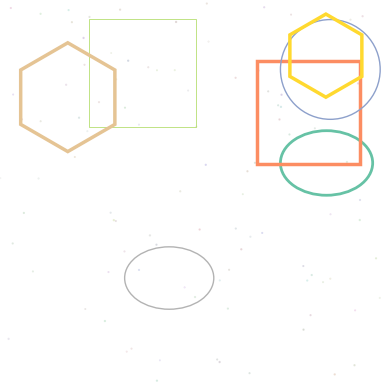[{"shape": "oval", "thickness": 2, "radius": 0.6, "center": [0.848, 0.577]}, {"shape": "square", "thickness": 2.5, "radius": 0.67, "center": [0.801, 0.707]}, {"shape": "circle", "thickness": 1, "radius": 0.65, "center": [0.858, 0.82]}, {"shape": "square", "thickness": 0.5, "radius": 0.7, "center": [0.371, 0.811]}, {"shape": "hexagon", "thickness": 2.5, "radius": 0.54, "center": [0.846, 0.855]}, {"shape": "hexagon", "thickness": 2.5, "radius": 0.71, "center": [0.176, 0.748]}, {"shape": "oval", "thickness": 1, "radius": 0.58, "center": [0.44, 0.278]}]